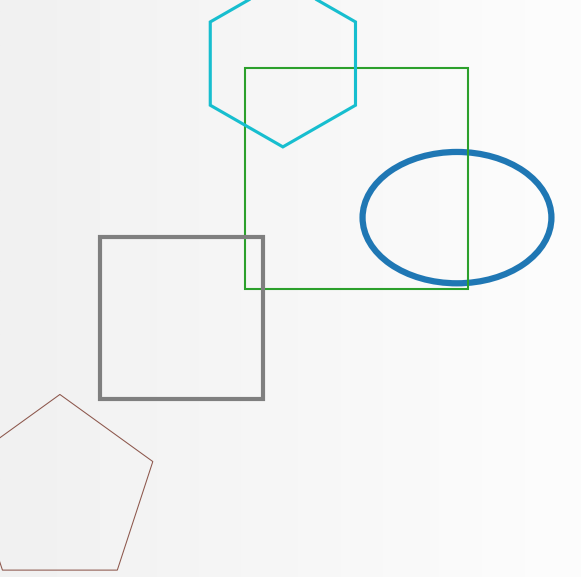[{"shape": "oval", "thickness": 3, "radius": 0.81, "center": [0.786, 0.622]}, {"shape": "square", "thickness": 1, "radius": 0.96, "center": [0.613, 0.69]}, {"shape": "pentagon", "thickness": 0.5, "radius": 0.84, "center": [0.103, 0.148]}, {"shape": "square", "thickness": 2, "radius": 0.7, "center": [0.312, 0.449]}, {"shape": "hexagon", "thickness": 1.5, "radius": 0.72, "center": [0.487, 0.889]}]